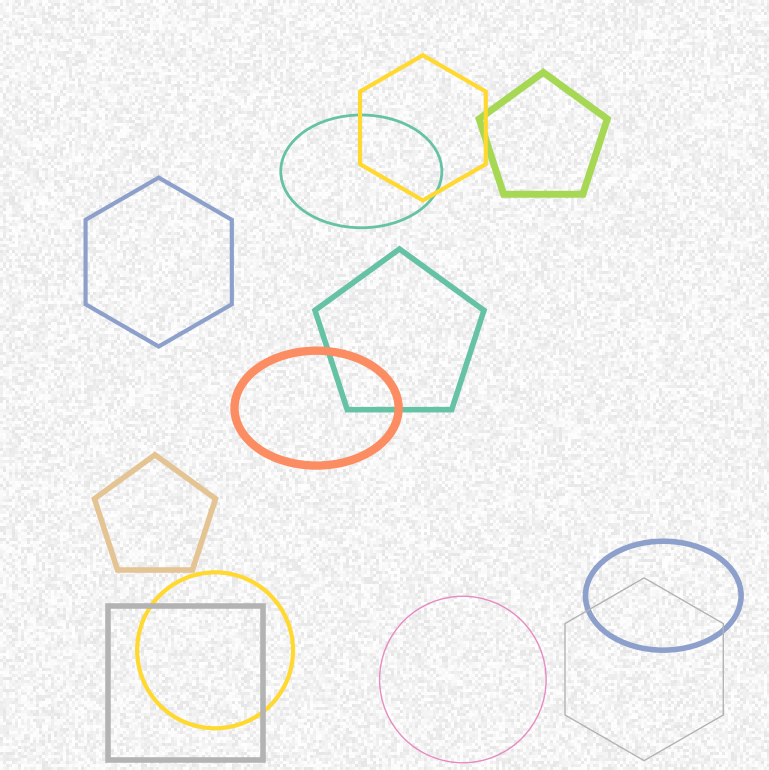[{"shape": "oval", "thickness": 1, "radius": 0.52, "center": [0.469, 0.777]}, {"shape": "pentagon", "thickness": 2, "radius": 0.58, "center": [0.519, 0.561]}, {"shape": "oval", "thickness": 3, "radius": 0.53, "center": [0.411, 0.47]}, {"shape": "oval", "thickness": 2, "radius": 0.51, "center": [0.861, 0.226]}, {"shape": "hexagon", "thickness": 1.5, "radius": 0.55, "center": [0.206, 0.66]}, {"shape": "circle", "thickness": 0.5, "radius": 0.54, "center": [0.601, 0.118]}, {"shape": "pentagon", "thickness": 2.5, "radius": 0.44, "center": [0.706, 0.818]}, {"shape": "circle", "thickness": 1.5, "radius": 0.51, "center": [0.279, 0.155]}, {"shape": "hexagon", "thickness": 1.5, "radius": 0.47, "center": [0.549, 0.834]}, {"shape": "pentagon", "thickness": 2, "radius": 0.41, "center": [0.201, 0.327]}, {"shape": "square", "thickness": 2, "radius": 0.5, "center": [0.24, 0.113]}, {"shape": "hexagon", "thickness": 0.5, "radius": 0.59, "center": [0.837, 0.131]}]